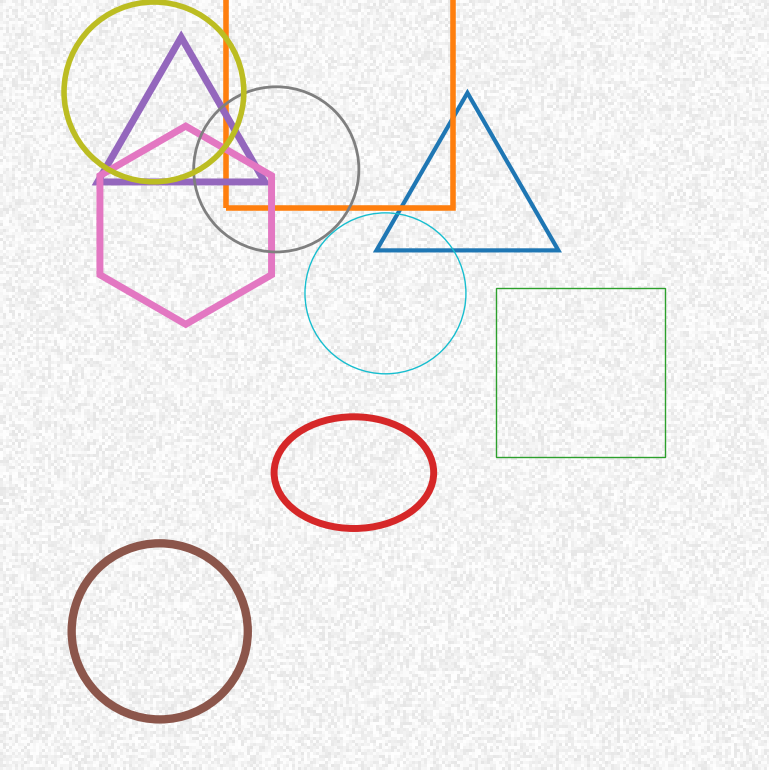[{"shape": "triangle", "thickness": 1.5, "radius": 0.68, "center": [0.607, 0.743]}, {"shape": "square", "thickness": 2, "radius": 0.74, "center": [0.441, 0.877]}, {"shape": "square", "thickness": 0.5, "radius": 0.55, "center": [0.754, 0.516]}, {"shape": "oval", "thickness": 2.5, "radius": 0.52, "center": [0.46, 0.386]}, {"shape": "triangle", "thickness": 2.5, "radius": 0.63, "center": [0.235, 0.826]}, {"shape": "circle", "thickness": 3, "radius": 0.57, "center": [0.207, 0.18]}, {"shape": "hexagon", "thickness": 2.5, "radius": 0.64, "center": [0.241, 0.708]}, {"shape": "circle", "thickness": 1, "radius": 0.54, "center": [0.359, 0.78]}, {"shape": "circle", "thickness": 2, "radius": 0.58, "center": [0.2, 0.881]}, {"shape": "circle", "thickness": 0.5, "radius": 0.52, "center": [0.501, 0.619]}]